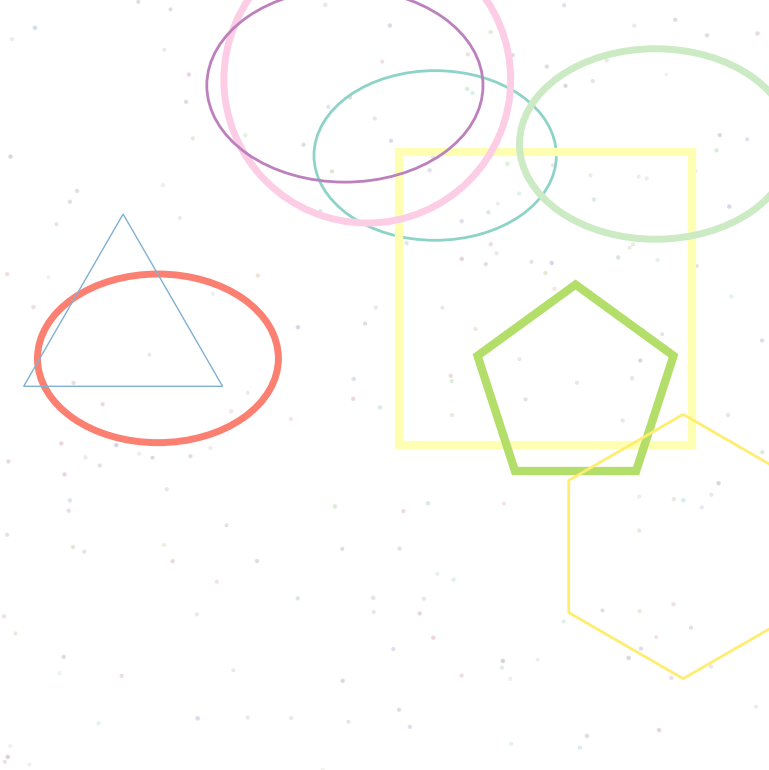[{"shape": "oval", "thickness": 1, "radius": 0.79, "center": [0.565, 0.798]}, {"shape": "square", "thickness": 3, "radius": 0.95, "center": [0.708, 0.612]}, {"shape": "oval", "thickness": 2.5, "radius": 0.78, "center": [0.205, 0.535]}, {"shape": "triangle", "thickness": 0.5, "radius": 0.75, "center": [0.16, 0.573]}, {"shape": "pentagon", "thickness": 3, "radius": 0.67, "center": [0.747, 0.497]}, {"shape": "circle", "thickness": 2.5, "radius": 0.93, "center": [0.477, 0.897]}, {"shape": "oval", "thickness": 1, "radius": 0.9, "center": [0.448, 0.889]}, {"shape": "oval", "thickness": 2.5, "radius": 0.88, "center": [0.851, 0.813]}, {"shape": "hexagon", "thickness": 1, "radius": 0.86, "center": [0.887, 0.29]}]